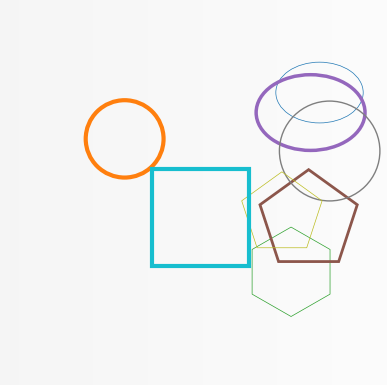[{"shape": "oval", "thickness": 0.5, "radius": 0.56, "center": [0.825, 0.76]}, {"shape": "circle", "thickness": 3, "radius": 0.5, "center": [0.322, 0.639]}, {"shape": "hexagon", "thickness": 0.5, "radius": 0.58, "center": [0.751, 0.294]}, {"shape": "oval", "thickness": 2.5, "radius": 0.7, "center": [0.801, 0.708]}, {"shape": "pentagon", "thickness": 2, "radius": 0.66, "center": [0.796, 0.427]}, {"shape": "circle", "thickness": 1, "radius": 0.65, "center": [0.851, 0.608]}, {"shape": "pentagon", "thickness": 0.5, "radius": 0.55, "center": [0.727, 0.445]}, {"shape": "square", "thickness": 3, "radius": 0.63, "center": [0.518, 0.435]}]